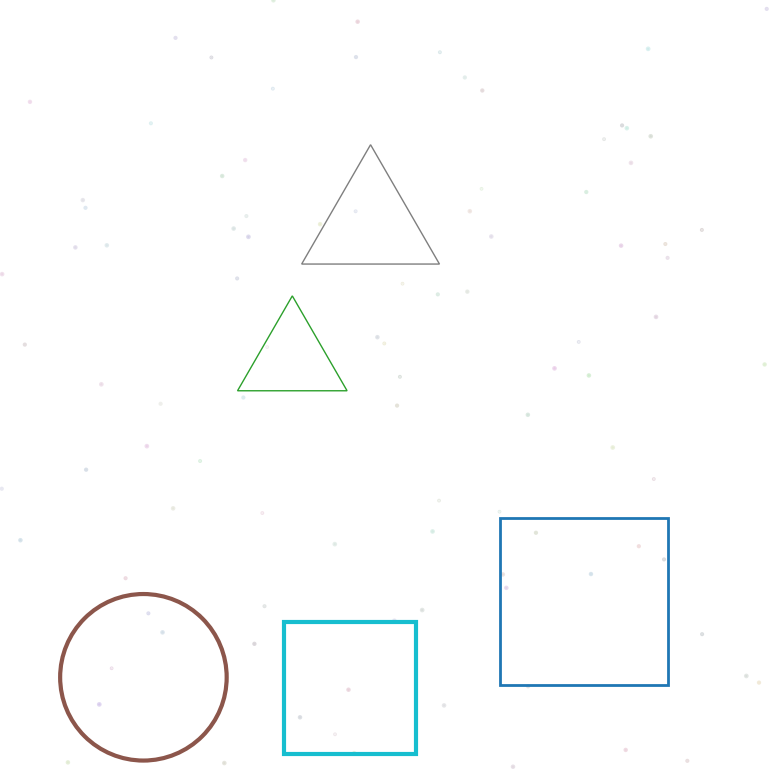[{"shape": "square", "thickness": 1, "radius": 0.54, "center": [0.758, 0.219]}, {"shape": "triangle", "thickness": 0.5, "radius": 0.41, "center": [0.38, 0.534]}, {"shape": "circle", "thickness": 1.5, "radius": 0.54, "center": [0.186, 0.12]}, {"shape": "triangle", "thickness": 0.5, "radius": 0.52, "center": [0.481, 0.709]}, {"shape": "square", "thickness": 1.5, "radius": 0.43, "center": [0.454, 0.107]}]